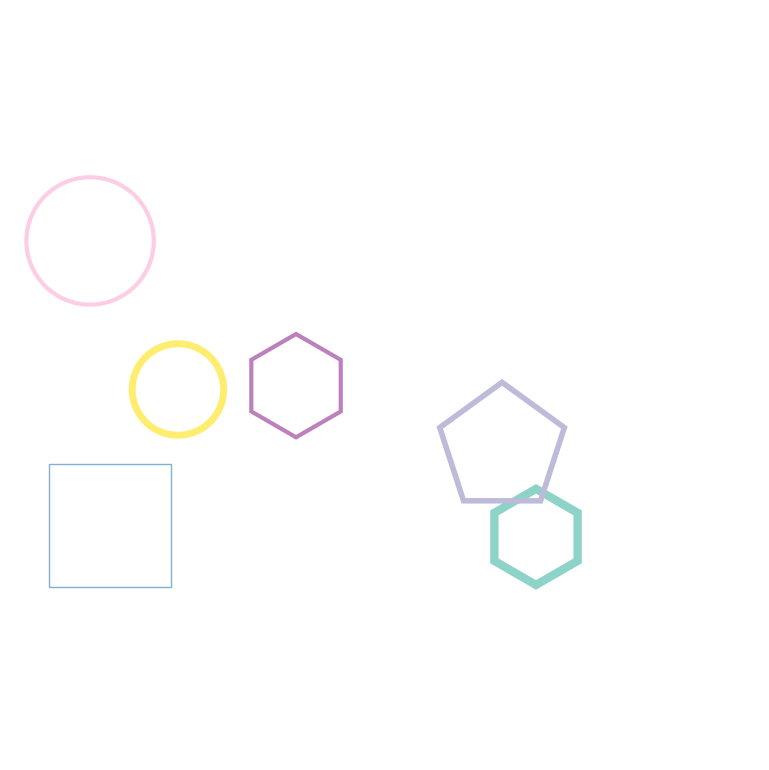[{"shape": "hexagon", "thickness": 3, "radius": 0.31, "center": [0.696, 0.303]}, {"shape": "pentagon", "thickness": 2, "radius": 0.43, "center": [0.652, 0.418]}, {"shape": "square", "thickness": 0.5, "radius": 0.4, "center": [0.143, 0.317]}, {"shape": "circle", "thickness": 1.5, "radius": 0.41, "center": [0.117, 0.687]}, {"shape": "hexagon", "thickness": 1.5, "radius": 0.34, "center": [0.384, 0.499]}, {"shape": "circle", "thickness": 2.5, "radius": 0.3, "center": [0.231, 0.494]}]